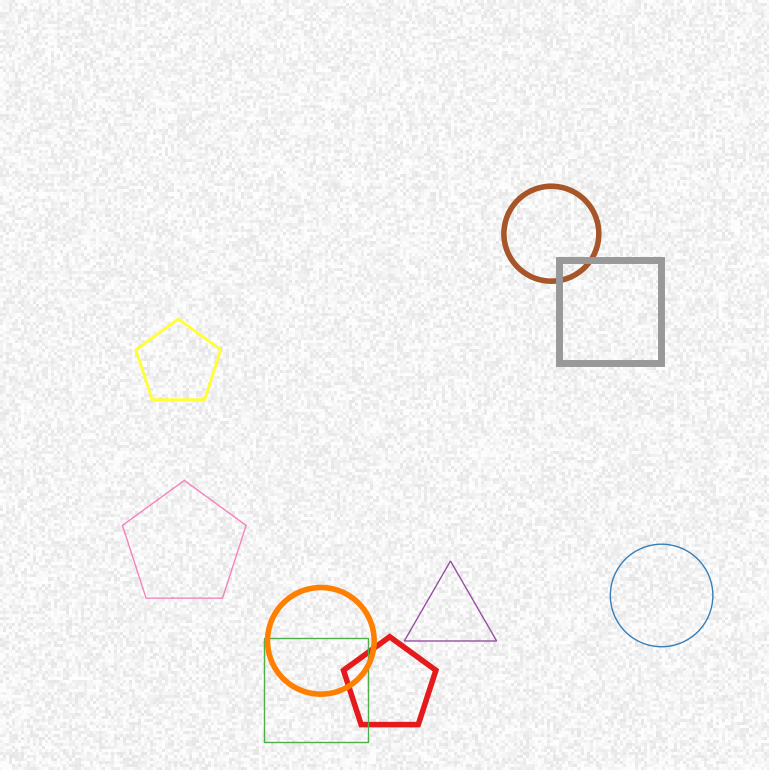[{"shape": "pentagon", "thickness": 2, "radius": 0.32, "center": [0.506, 0.11]}, {"shape": "circle", "thickness": 0.5, "radius": 0.33, "center": [0.859, 0.227]}, {"shape": "square", "thickness": 0.5, "radius": 0.34, "center": [0.411, 0.104]}, {"shape": "triangle", "thickness": 0.5, "radius": 0.35, "center": [0.585, 0.202]}, {"shape": "circle", "thickness": 2, "radius": 0.35, "center": [0.417, 0.168]}, {"shape": "pentagon", "thickness": 1, "radius": 0.29, "center": [0.232, 0.528]}, {"shape": "circle", "thickness": 2, "radius": 0.31, "center": [0.716, 0.696]}, {"shape": "pentagon", "thickness": 0.5, "radius": 0.42, "center": [0.239, 0.292]}, {"shape": "square", "thickness": 2.5, "radius": 0.33, "center": [0.792, 0.595]}]